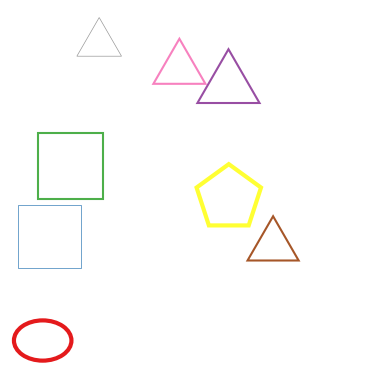[{"shape": "oval", "thickness": 3, "radius": 0.37, "center": [0.111, 0.116]}, {"shape": "square", "thickness": 0.5, "radius": 0.41, "center": [0.128, 0.386]}, {"shape": "square", "thickness": 1.5, "radius": 0.43, "center": [0.183, 0.568]}, {"shape": "triangle", "thickness": 1.5, "radius": 0.47, "center": [0.593, 0.779]}, {"shape": "pentagon", "thickness": 3, "radius": 0.44, "center": [0.594, 0.486]}, {"shape": "triangle", "thickness": 1.5, "radius": 0.38, "center": [0.709, 0.362]}, {"shape": "triangle", "thickness": 1.5, "radius": 0.39, "center": [0.466, 0.821]}, {"shape": "triangle", "thickness": 0.5, "radius": 0.33, "center": [0.258, 0.888]}]